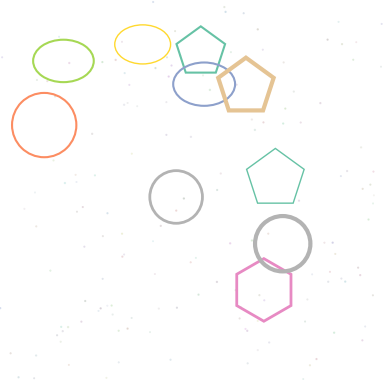[{"shape": "pentagon", "thickness": 1.5, "radius": 0.33, "center": [0.522, 0.865]}, {"shape": "pentagon", "thickness": 1, "radius": 0.39, "center": [0.715, 0.536]}, {"shape": "circle", "thickness": 1.5, "radius": 0.42, "center": [0.115, 0.675]}, {"shape": "oval", "thickness": 1.5, "radius": 0.4, "center": [0.53, 0.781]}, {"shape": "hexagon", "thickness": 2, "radius": 0.41, "center": [0.685, 0.247]}, {"shape": "oval", "thickness": 1.5, "radius": 0.39, "center": [0.165, 0.842]}, {"shape": "oval", "thickness": 1, "radius": 0.36, "center": [0.371, 0.885]}, {"shape": "pentagon", "thickness": 3, "radius": 0.38, "center": [0.639, 0.774]}, {"shape": "circle", "thickness": 3, "radius": 0.36, "center": [0.734, 0.367]}, {"shape": "circle", "thickness": 2, "radius": 0.34, "center": [0.457, 0.488]}]